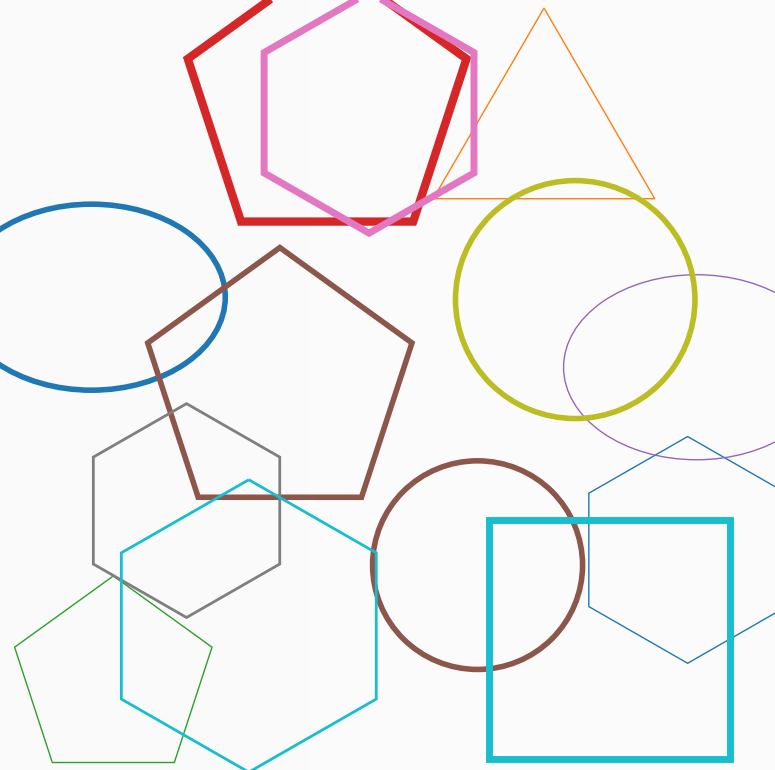[{"shape": "hexagon", "thickness": 0.5, "radius": 0.74, "center": [0.887, 0.286]}, {"shape": "oval", "thickness": 2, "radius": 0.86, "center": [0.118, 0.614]}, {"shape": "triangle", "thickness": 0.5, "radius": 0.83, "center": [0.702, 0.824]}, {"shape": "pentagon", "thickness": 0.5, "radius": 0.67, "center": [0.146, 0.118]}, {"shape": "pentagon", "thickness": 3, "radius": 0.95, "center": [0.422, 0.865]}, {"shape": "oval", "thickness": 0.5, "radius": 0.86, "center": [0.899, 0.523]}, {"shape": "pentagon", "thickness": 2, "radius": 0.9, "center": [0.361, 0.499]}, {"shape": "circle", "thickness": 2, "radius": 0.68, "center": [0.616, 0.266]}, {"shape": "hexagon", "thickness": 2.5, "radius": 0.78, "center": [0.476, 0.854]}, {"shape": "hexagon", "thickness": 1, "radius": 0.69, "center": [0.241, 0.337]}, {"shape": "circle", "thickness": 2, "radius": 0.77, "center": [0.742, 0.611]}, {"shape": "square", "thickness": 2.5, "radius": 0.78, "center": [0.787, 0.169]}, {"shape": "hexagon", "thickness": 1, "radius": 0.95, "center": [0.321, 0.187]}]